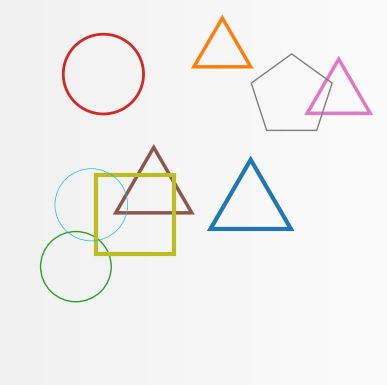[{"shape": "triangle", "thickness": 3, "radius": 0.6, "center": [0.647, 0.465]}, {"shape": "triangle", "thickness": 2.5, "radius": 0.42, "center": [0.574, 0.869]}, {"shape": "circle", "thickness": 1, "radius": 0.46, "center": [0.196, 0.307]}, {"shape": "circle", "thickness": 2, "radius": 0.52, "center": [0.267, 0.808]}, {"shape": "triangle", "thickness": 2.5, "radius": 0.57, "center": [0.397, 0.504]}, {"shape": "triangle", "thickness": 2.5, "radius": 0.47, "center": [0.874, 0.753]}, {"shape": "pentagon", "thickness": 1, "radius": 0.55, "center": [0.753, 0.75]}, {"shape": "square", "thickness": 3, "radius": 0.51, "center": [0.349, 0.443]}, {"shape": "circle", "thickness": 0.5, "radius": 0.47, "center": [0.236, 0.468]}]